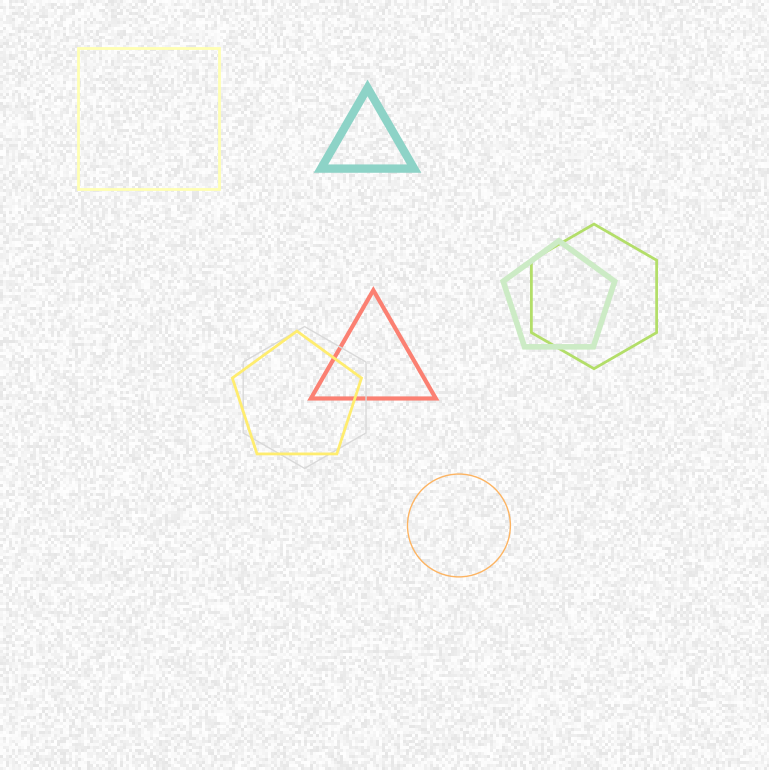[{"shape": "triangle", "thickness": 3, "radius": 0.35, "center": [0.477, 0.816]}, {"shape": "square", "thickness": 1, "radius": 0.46, "center": [0.193, 0.846]}, {"shape": "triangle", "thickness": 1.5, "radius": 0.47, "center": [0.485, 0.529]}, {"shape": "circle", "thickness": 0.5, "radius": 0.33, "center": [0.596, 0.318]}, {"shape": "hexagon", "thickness": 1, "radius": 0.47, "center": [0.771, 0.615]}, {"shape": "hexagon", "thickness": 0.5, "radius": 0.46, "center": [0.396, 0.484]}, {"shape": "pentagon", "thickness": 2, "radius": 0.38, "center": [0.726, 0.611]}, {"shape": "pentagon", "thickness": 1, "radius": 0.44, "center": [0.386, 0.482]}]